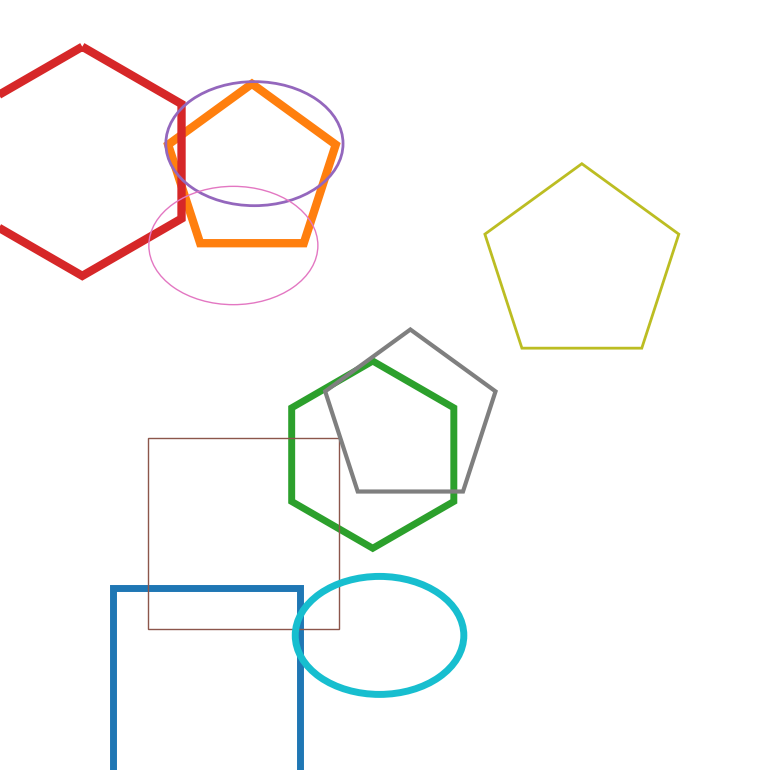[{"shape": "square", "thickness": 2.5, "radius": 0.61, "center": [0.268, 0.115]}, {"shape": "pentagon", "thickness": 3, "radius": 0.57, "center": [0.327, 0.777]}, {"shape": "hexagon", "thickness": 2.5, "radius": 0.61, "center": [0.484, 0.41]}, {"shape": "hexagon", "thickness": 3, "radius": 0.74, "center": [0.107, 0.791]}, {"shape": "oval", "thickness": 1, "radius": 0.58, "center": [0.33, 0.813]}, {"shape": "square", "thickness": 0.5, "radius": 0.62, "center": [0.316, 0.308]}, {"shape": "oval", "thickness": 0.5, "radius": 0.55, "center": [0.303, 0.681]}, {"shape": "pentagon", "thickness": 1.5, "radius": 0.58, "center": [0.533, 0.456]}, {"shape": "pentagon", "thickness": 1, "radius": 0.66, "center": [0.756, 0.655]}, {"shape": "oval", "thickness": 2.5, "radius": 0.55, "center": [0.493, 0.175]}]